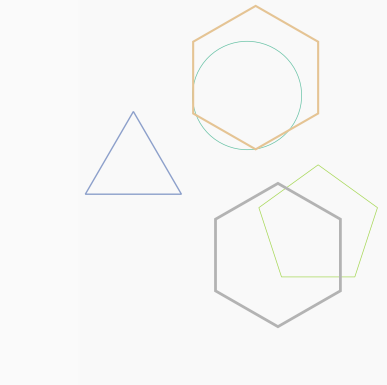[{"shape": "circle", "thickness": 0.5, "radius": 0.7, "center": [0.638, 0.752]}, {"shape": "triangle", "thickness": 1, "radius": 0.72, "center": [0.344, 0.567]}, {"shape": "pentagon", "thickness": 0.5, "radius": 0.8, "center": [0.821, 0.411]}, {"shape": "hexagon", "thickness": 1.5, "radius": 0.93, "center": [0.66, 0.798]}, {"shape": "hexagon", "thickness": 2, "radius": 0.93, "center": [0.717, 0.338]}]